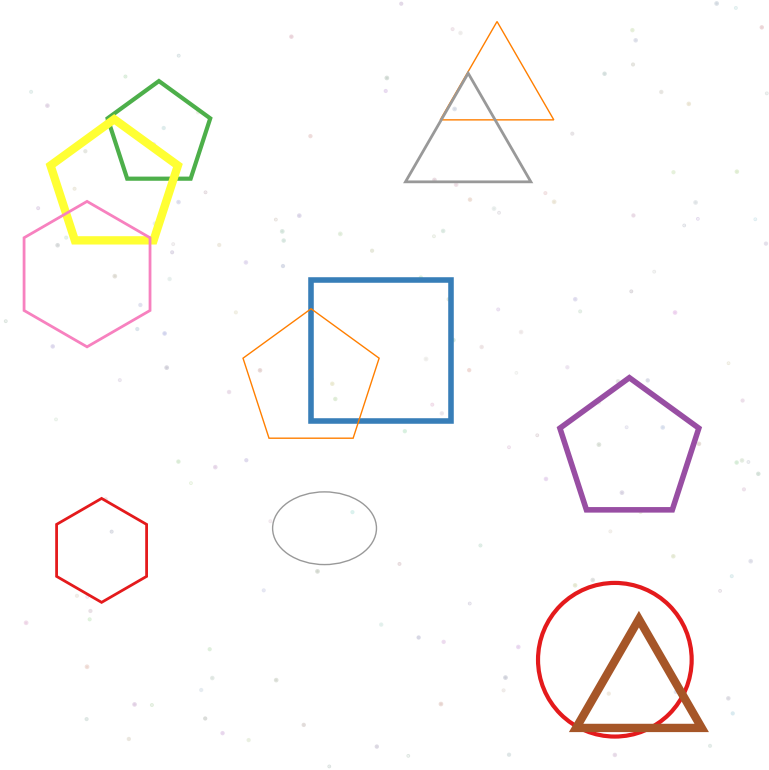[{"shape": "circle", "thickness": 1.5, "radius": 0.5, "center": [0.798, 0.143]}, {"shape": "hexagon", "thickness": 1, "radius": 0.34, "center": [0.132, 0.285]}, {"shape": "square", "thickness": 2, "radius": 0.46, "center": [0.495, 0.545]}, {"shape": "pentagon", "thickness": 1.5, "radius": 0.35, "center": [0.206, 0.825]}, {"shape": "pentagon", "thickness": 2, "radius": 0.47, "center": [0.817, 0.415]}, {"shape": "triangle", "thickness": 0.5, "radius": 0.43, "center": [0.646, 0.887]}, {"shape": "pentagon", "thickness": 0.5, "radius": 0.46, "center": [0.404, 0.506]}, {"shape": "pentagon", "thickness": 3, "radius": 0.43, "center": [0.148, 0.758]}, {"shape": "triangle", "thickness": 3, "radius": 0.47, "center": [0.83, 0.102]}, {"shape": "hexagon", "thickness": 1, "radius": 0.47, "center": [0.113, 0.644]}, {"shape": "triangle", "thickness": 1, "radius": 0.47, "center": [0.608, 0.811]}, {"shape": "oval", "thickness": 0.5, "radius": 0.34, "center": [0.421, 0.314]}]